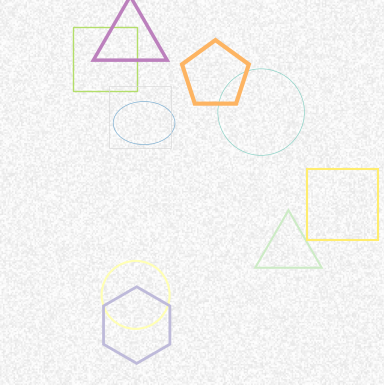[{"shape": "circle", "thickness": 0.5, "radius": 0.56, "center": [0.678, 0.709]}, {"shape": "circle", "thickness": 1.5, "radius": 0.44, "center": [0.352, 0.234]}, {"shape": "hexagon", "thickness": 2, "radius": 0.5, "center": [0.355, 0.156]}, {"shape": "oval", "thickness": 0.5, "radius": 0.4, "center": [0.374, 0.68]}, {"shape": "pentagon", "thickness": 3, "radius": 0.46, "center": [0.56, 0.805]}, {"shape": "square", "thickness": 1, "radius": 0.41, "center": [0.273, 0.847]}, {"shape": "square", "thickness": 0.5, "radius": 0.4, "center": [0.365, 0.696]}, {"shape": "triangle", "thickness": 2.5, "radius": 0.55, "center": [0.338, 0.899]}, {"shape": "triangle", "thickness": 1.5, "radius": 0.5, "center": [0.749, 0.354]}, {"shape": "square", "thickness": 1.5, "radius": 0.46, "center": [0.889, 0.468]}]